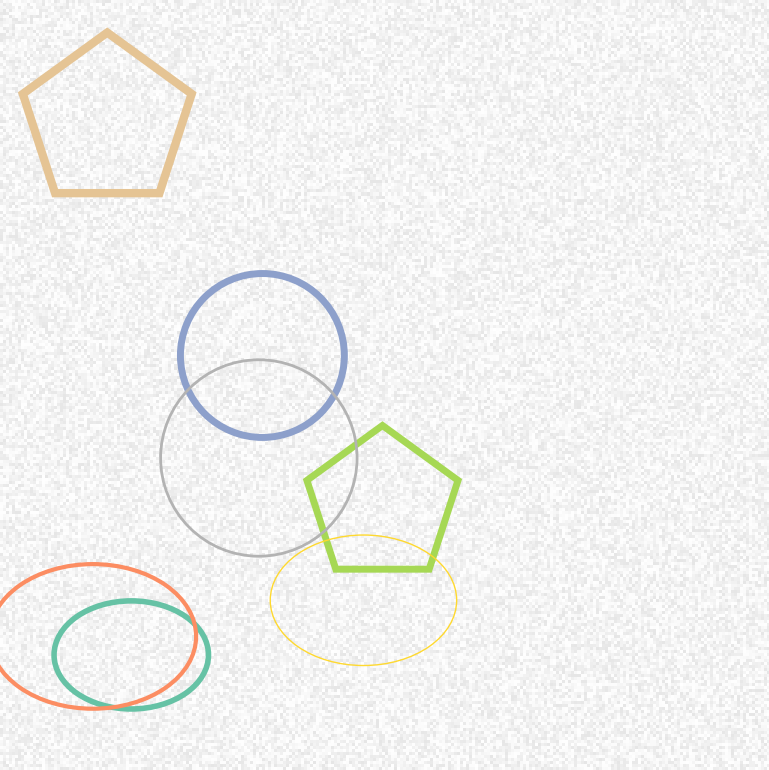[{"shape": "oval", "thickness": 2, "radius": 0.5, "center": [0.17, 0.149]}, {"shape": "oval", "thickness": 1.5, "radius": 0.67, "center": [0.121, 0.173]}, {"shape": "circle", "thickness": 2.5, "radius": 0.53, "center": [0.341, 0.538]}, {"shape": "pentagon", "thickness": 2.5, "radius": 0.52, "center": [0.497, 0.344]}, {"shape": "oval", "thickness": 0.5, "radius": 0.61, "center": [0.472, 0.22]}, {"shape": "pentagon", "thickness": 3, "radius": 0.58, "center": [0.139, 0.842]}, {"shape": "circle", "thickness": 1, "radius": 0.64, "center": [0.336, 0.405]}]